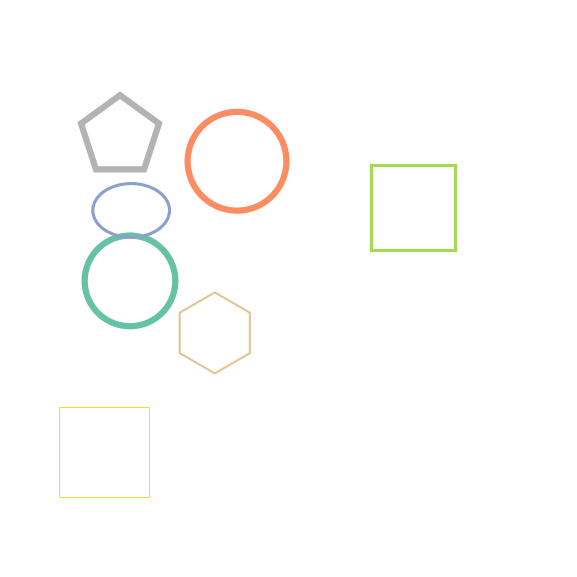[{"shape": "circle", "thickness": 3, "radius": 0.39, "center": [0.225, 0.513]}, {"shape": "circle", "thickness": 3, "radius": 0.43, "center": [0.41, 0.72]}, {"shape": "oval", "thickness": 1.5, "radius": 0.33, "center": [0.227, 0.635]}, {"shape": "square", "thickness": 1.5, "radius": 0.37, "center": [0.715, 0.64]}, {"shape": "square", "thickness": 0.5, "radius": 0.39, "center": [0.18, 0.217]}, {"shape": "hexagon", "thickness": 1, "radius": 0.35, "center": [0.372, 0.423]}, {"shape": "pentagon", "thickness": 3, "radius": 0.35, "center": [0.208, 0.763]}]